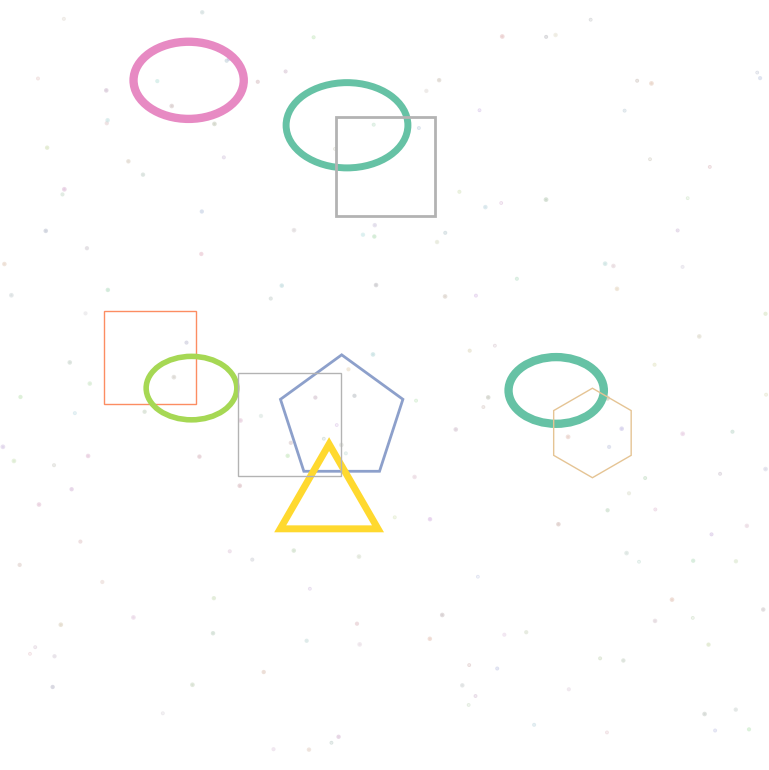[{"shape": "oval", "thickness": 2.5, "radius": 0.4, "center": [0.451, 0.837]}, {"shape": "oval", "thickness": 3, "radius": 0.31, "center": [0.722, 0.493]}, {"shape": "square", "thickness": 0.5, "radius": 0.3, "center": [0.195, 0.536]}, {"shape": "pentagon", "thickness": 1, "radius": 0.42, "center": [0.444, 0.456]}, {"shape": "oval", "thickness": 3, "radius": 0.36, "center": [0.245, 0.896]}, {"shape": "oval", "thickness": 2, "radius": 0.29, "center": [0.249, 0.496]}, {"shape": "triangle", "thickness": 2.5, "radius": 0.37, "center": [0.427, 0.35]}, {"shape": "hexagon", "thickness": 0.5, "radius": 0.29, "center": [0.769, 0.438]}, {"shape": "square", "thickness": 0.5, "radius": 0.34, "center": [0.376, 0.449]}, {"shape": "square", "thickness": 1, "radius": 0.32, "center": [0.501, 0.783]}]